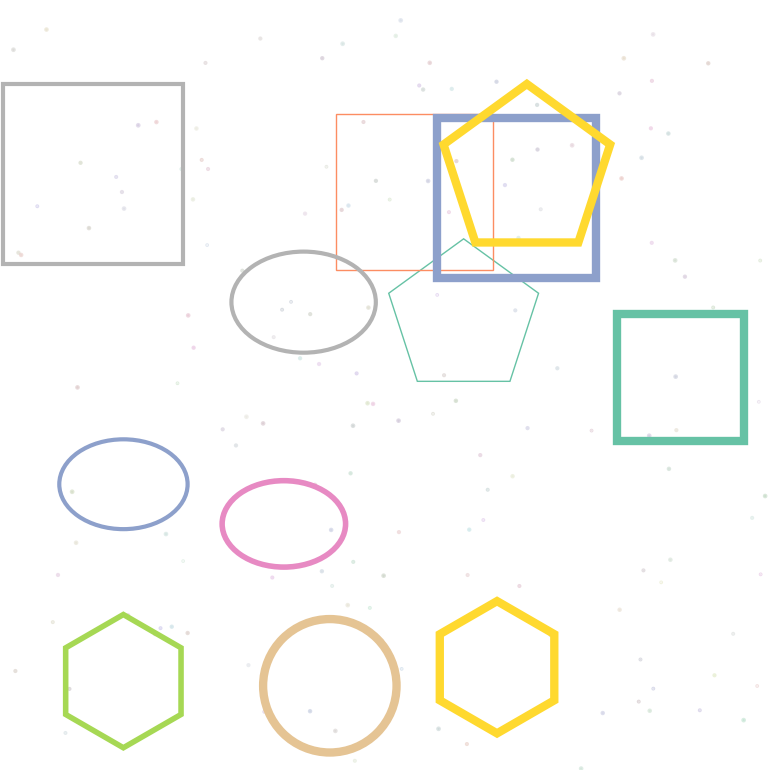[{"shape": "pentagon", "thickness": 0.5, "radius": 0.51, "center": [0.602, 0.588]}, {"shape": "square", "thickness": 3, "radius": 0.41, "center": [0.884, 0.51]}, {"shape": "square", "thickness": 0.5, "radius": 0.51, "center": [0.538, 0.751]}, {"shape": "square", "thickness": 3, "radius": 0.52, "center": [0.671, 0.743]}, {"shape": "oval", "thickness": 1.5, "radius": 0.42, "center": [0.16, 0.371]}, {"shape": "oval", "thickness": 2, "radius": 0.4, "center": [0.369, 0.32]}, {"shape": "hexagon", "thickness": 2, "radius": 0.43, "center": [0.16, 0.115]}, {"shape": "hexagon", "thickness": 3, "radius": 0.43, "center": [0.646, 0.133]}, {"shape": "pentagon", "thickness": 3, "radius": 0.57, "center": [0.684, 0.777]}, {"shape": "circle", "thickness": 3, "radius": 0.43, "center": [0.428, 0.109]}, {"shape": "square", "thickness": 1.5, "radius": 0.59, "center": [0.121, 0.774]}, {"shape": "oval", "thickness": 1.5, "radius": 0.47, "center": [0.394, 0.608]}]